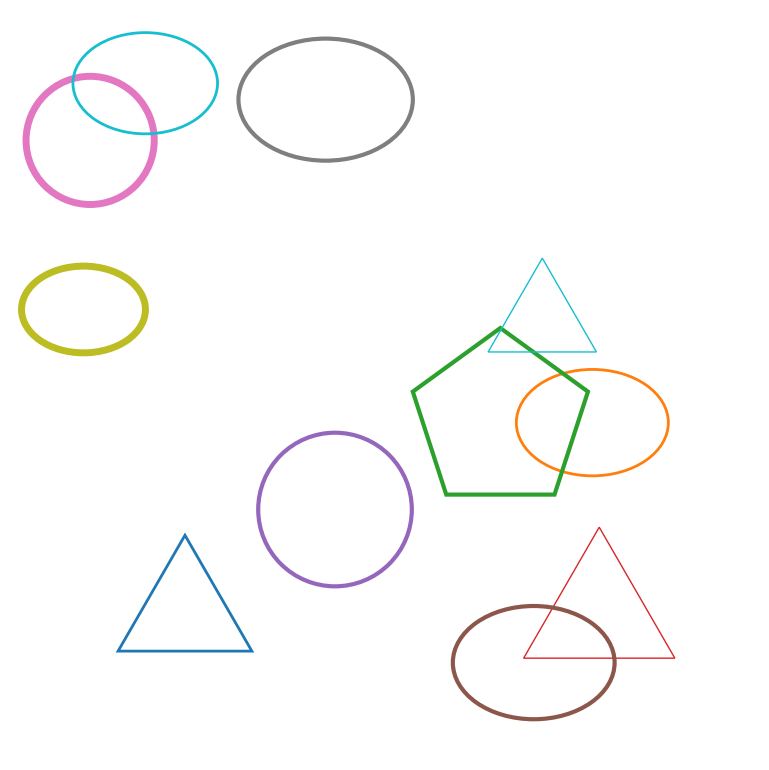[{"shape": "triangle", "thickness": 1, "radius": 0.5, "center": [0.24, 0.205]}, {"shape": "oval", "thickness": 1, "radius": 0.49, "center": [0.769, 0.451]}, {"shape": "pentagon", "thickness": 1.5, "radius": 0.6, "center": [0.65, 0.454]}, {"shape": "triangle", "thickness": 0.5, "radius": 0.57, "center": [0.778, 0.202]}, {"shape": "circle", "thickness": 1.5, "radius": 0.5, "center": [0.435, 0.338]}, {"shape": "oval", "thickness": 1.5, "radius": 0.53, "center": [0.693, 0.139]}, {"shape": "circle", "thickness": 2.5, "radius": 0.42, "center": [0.117, 0.818]}, {"shape": "oval", "thickness": 1.5, "radius": 0.57, "center": [0.423, 0.871]}, {"shape": "oval", "thickness": 2.5, "radius": 0.4, "center": [0.108, 0.598]}, {"shape": "oval", "thickness": 1, "radius": 0.47, "center": [0.189, 0.892]}, {"shape": "triangle", "thickness": 0.5, "radius": 0.41, "center": [0.704, 0.584]}]